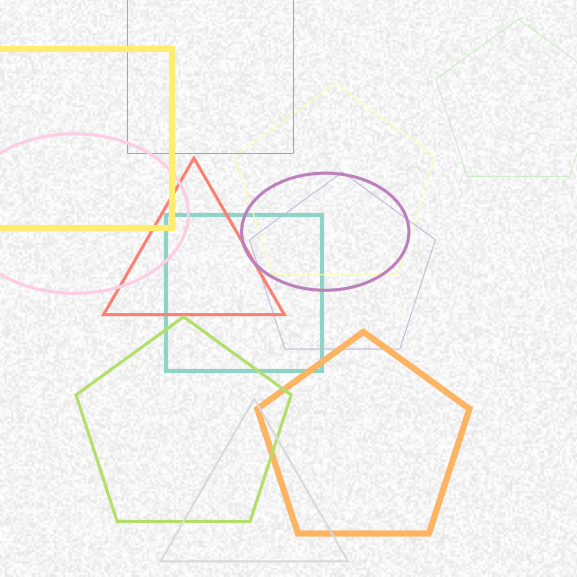[{"shape": "square", "thickness": 2, "radius": 0.68, "center": [0.423, 0.492]}, {"shape": "pentagon", "thickness": 0.5, "radius": 0.92, "center": [0.58, 0.671]}, {"shape": "pentagon", "thickness": 0.5, "radius": 0.85, "center": [0.593, 0.532]}, {"shape": "triangle", "thickness": 1.5, "radius": 0.9, "center": [0.336, 0.545]}, {"shape": "square", "thickness": 0.5, "radius": 0.72, "center": [0.363, 0.879]}, {"shape": "pentagon", "thickness": 3, "radius": 0.97, "center": [0.629, 0.232]}, {"shape": "pentagon", "thickness": 1.5, "radius": 0.98, "center": [0.318, 0.255]}, {"shape": "oval", "thickness": 1.5, "radius": 0.99, "center": [0.129, 0.629]}, {"shape": "triangle", "thickness": 1, "radius": 0.94, "center": [0.44, 0.121]}, {"shape": "oval", "thickness": 1.5, "radius": 0.72, "center": [0.563, 0.598]}, {"shape": "pentagon", "thickness": 0.5, "radius": 0.75, "center": [0.898, 0.815]}, {"shape": "square", "thickness": 3, "radius": 0.78, "center": [0.142, 0.76]}]